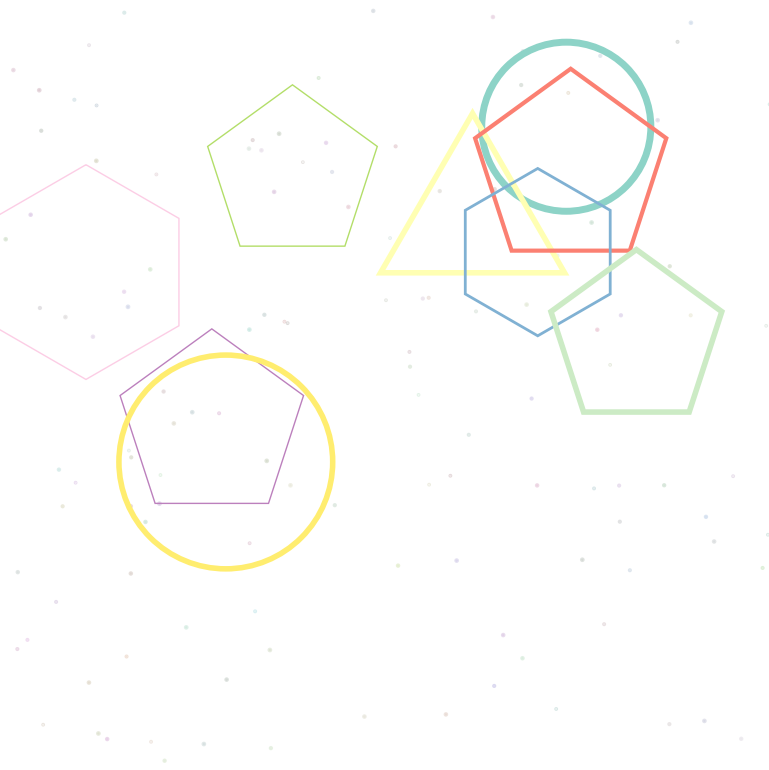[{"shape": "circle", "thickness": 2.5, "radius": 0.55, "center": [0.735, 0.835]}, {"shape": "triangle", "thickness": 2, "radius": 0.69, "center": [0.614, 0.715]}, {"shape": "pentagon", "thickness": 1.5, "radius": 0.65, "center": [0.741, 0.78]}, {"shape": "hexagon", "thickness": 1, "radius": 0.54, "center": [0.698, 0.673]}, {"shape": "pentagon", "thickness": 0.5, "radius": 0.58, "center": [0.38, 0.774]}, {"shape": "hexagon", "thickness": 0.5, "radius": 0.7, "center": [0.112, 0.647]}, {"shape": "pentagon", "thickness": 0.5, "radius": 0.63, "center": [0.275, 0.448]}, {"shape": "pentagon", "thickness": 2, "radius": 0.58, "center": [0.826, 0.559]}, {"shape": "circle", "thickness": 2, "radius": 0.69, "center": [0.293, 0.4]}]